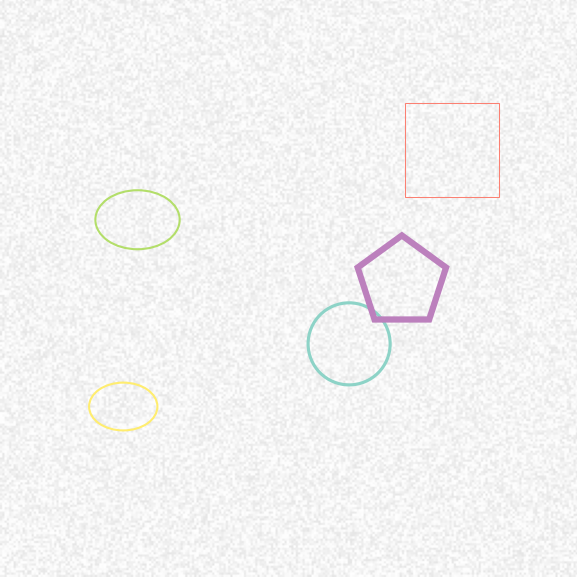[{"shape": "circle", "thickness": 1.5, "radius": 0.36, "center": [0.605, 0.404]}, {"shape": "square", "thickness": 0.5, "radius": 0.4, "center": [0.782, 0.739]}, {"shape": "oval", "thickness": 1, "radius": 0.36, "center": [0.238, 0.619]}, {"shape": "pentagon", "thickness": 3, "radius": 0.4, "center": [0.696, 0.511]}, {"shape": "oval", "thickness": 1, "radius": 0.3, "center": [0.213, 0.295]}]